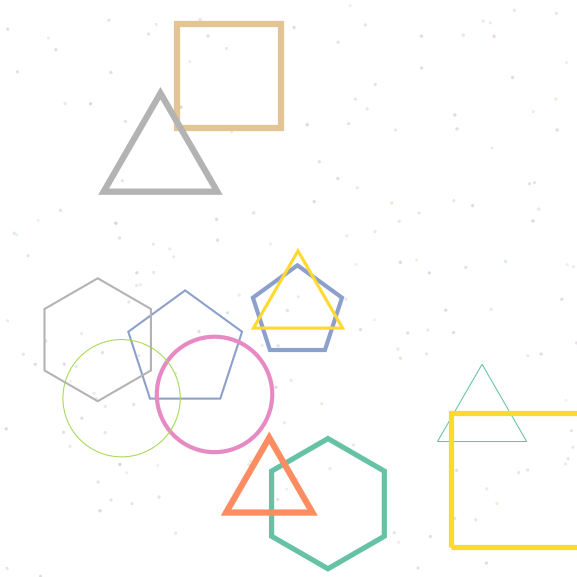[{"shape": "triangle", "thickness": 0.5, "radius": 0.45, "center": [0.835, 0.279]}, {"shape": "hexagon", "thickness": 2.5, "radius": 0.56, "center": [0.568, 0.127]}, {"shape": "triangle", "thickness": 3, "radius": 0.43, "center": [0.466, 0.155]}, {"shape": "pentagon", "thickness": 1, "radius": 0.52, "center": [0.321, 0.393]}, {"shape": "pentagon", "thickness": 2, "radius": 0.41, "center": [0.515, 0.459]}, {"shape": "circle", "thickness": 2, "radius": 0.5, "center": [0.371, 0.316]}, {"shape": "circle", "thickness": 0.5, "radius": 0.51, "center": [0.211, 0.31]}, {"shape": "square", "thickness": 2.5, "radius": 0.58, "center": [0.897, 0.168]}, {"shape": "triangle", "thickness": 1.5, "radius": 0.45, "center": [0.516, 0.476]}, {"shape": "square", "thickness": 3, "radius": 0.45, "center": [0.396, 0.868]}, {"shape": "hexagon", "thickness": 1, "radius": 0.53, "center": [0.169, 0.411]}, {"shape": "triangle", "thickness": 3, "radius": 0.57, "center": [0.278, 0.724]}]